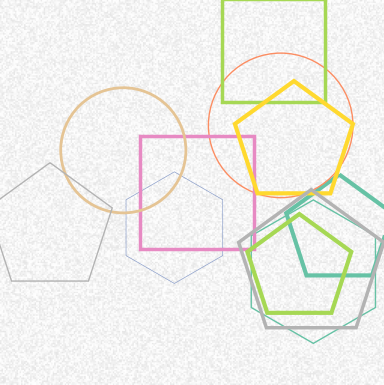[{"shape": "pentagon", "thickness": 3, "radius": 0.72, "center": [0.881, 0.402]}, {"shape": "hexagon", "thickness": 1, "radius": 0.93, "center": [0.814, 0.294]}, {"shape": "circle", "thickness": 1, "radius": 0.94, "center": [0.729, 0.674]}, {"shape": "hexagon", "thickness": 0.5, "radius": 0.72, "center": [0.453, 0.409]}, {"shape": "square", "thickness": 2.5, "radius": 0.74, "center": [0.511, 0.5]}, {"shape": "square", "thickness": 2.5, "radius": 0.67, "center": [0.711, 0.869]}, {"shape": "pentagon", "thickness": 3, "radius": 0.71, "center": [0.778, 0.302]}, {"shape": "pentagon", "thickness": 3, "radius": 0.81, "center": [0.763, 0.628]}, {"shape": "circle", "thickness": 2, "radius": 0.81, "center": [0.32, 0.61]}, {"shape": "pentagon", "thickness": 1, "radius": 0.85, "center": [0.13, 0.407]}, {"shape": "pentagon", "thickness": 2.5, "radius": 0.99, "center": [0.808, 0.309]}]